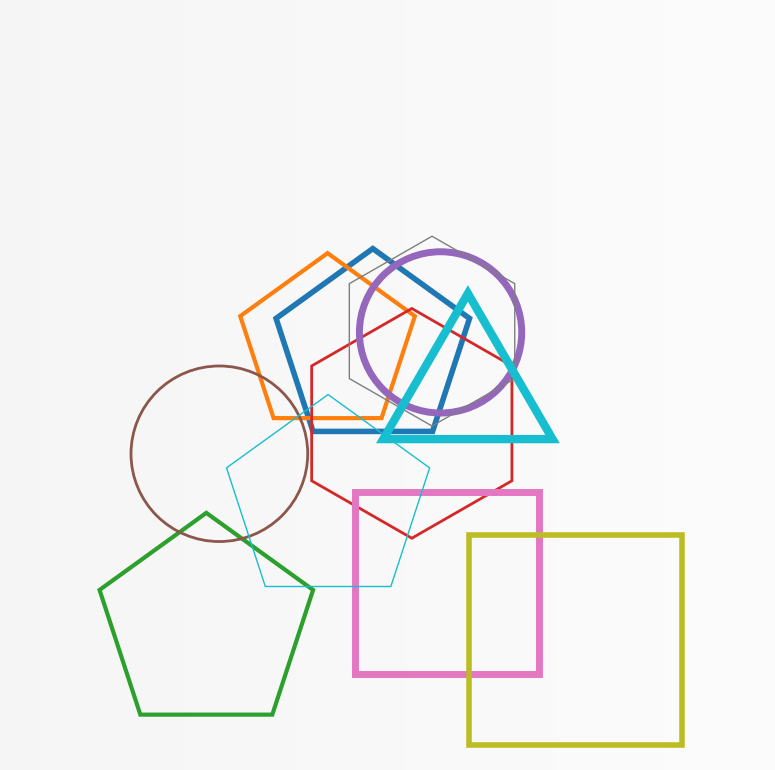[{"shape": "pentagon", "thickness": 2, "radius": 0.66, "center": [0.481, 0.546]}, {"shape": "pentagon", "thickness": 1.5, "radius": 0.59, "center": [0.423, 0.553]}, {"shape": "pentagon", "thickness": 1.5, "radius": 0.72, "center": [0.266, 0.189]}, {"shape": "hexagon", "thickness": 1, "radius": 0.75, "center": [0.531, 0.45]}, {"shape": "circle", "thickness": 2.5, "radius": 0.52, "center": [0.568, 0.568]}, {"shape": "circle", "thickness": 1, "radius": 0.57, "center": [0.283, 0.411]}, {"shape": "square", "thickness": 2.5, "radius": 0.59, "center": [0.576, 0.243]}, {"shape": "hexagon", "thickness": 0.5, "radius": 0.62, "center": [0.557, 0.57]}, {"shape": "square", "thickness": 2, "radius": 0.69, "center": [0.743, 0.169]}, {"shape": "triangle", "thickness": 3, "radius": 0.63, "center": [0.604, 0.493]}, {"shape": "pentagon", "thickness": 0.5, "radius": 0.69, "center": [0.423, 0.35]}]